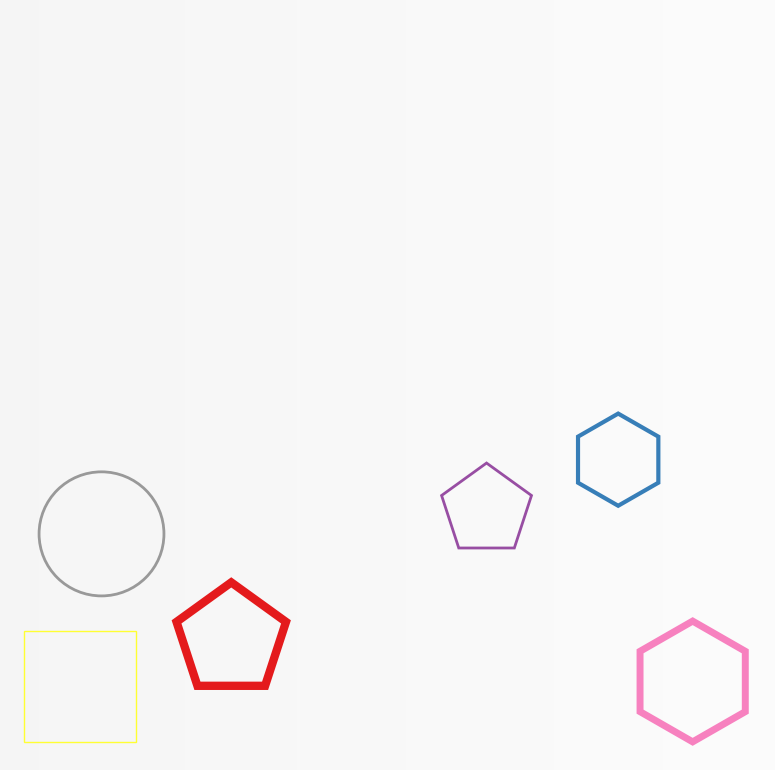[{"shape": "pentagon", "thickness": 3, "radius": 0.37, "center": [0.298, 0.169]}, {"shape": "hexagon", "thickness": 1.5, "radius": 0.3, "center": [0.798, 0.403]}, {"shape": "pentagon", "thickness": 1, "radius": 0.3, "center": [0.628, 0.338]}, {"shape": "square", "thickness": 0.5, "radius": 0.36, "center": [0.103, 0.109]}, {"shape": "hexagon", "thickness": 2.5, "radius": 0.39, "center": [0.894, 0.115]}, {"shape": "circle", "thickness": 1, "radius": 0.4, "center": [0.131, 0.307]}]